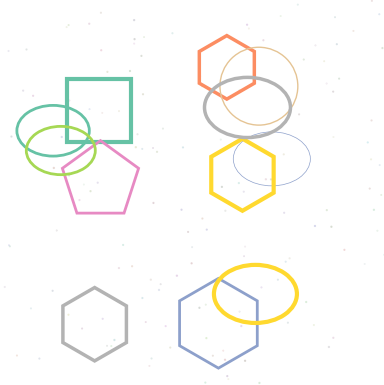[{"shape": "oval", "thickness": 2, "radius": 0.47, "center": [0.138, 0.66]}, {"shape": "square", "thickness": 3, "radius": 0.41, "center": [0.257, 0.714]}, {"shape": "hexagon", "thickness": 2.5, "radius": 0.41, "center": [0.589, 0.825]}, {"shape": "hexagon", "thickness": 2, "radius": 0.58, "center": [0.567, 0.16]}, {"shape": "oval", "thickness": 0.5, "radius": 0.5, "center": [0.706, 0.587]}, {"shape": "pentagon", "thickness": 2, "radius": 0.52, "center": [0.261, 0.531]}, {"shape": "oval", "thickness": 2, "radius": 0.45, "center": [0.158, 0.609]}, {"shape": "oval", "thickness": 3, "radius": 0.54, "center": [0.663, 0.237]}, {"shape": "hexagon", "thickness": 3, "radius": 0.47, "center": [0.63, 0.546]}, {"shape": "circle", "thickness": 1, "radius": 0.51, "center": [0.672, 0.776]}, {"shape": "oval", "thickness": 2.5, "radius": 0.56, "center": [0.643, 0.721]}, {"shape": "hexagon", "thickness": 2.5, "radius": 0.48, "center": [0.246, 0.158]}]